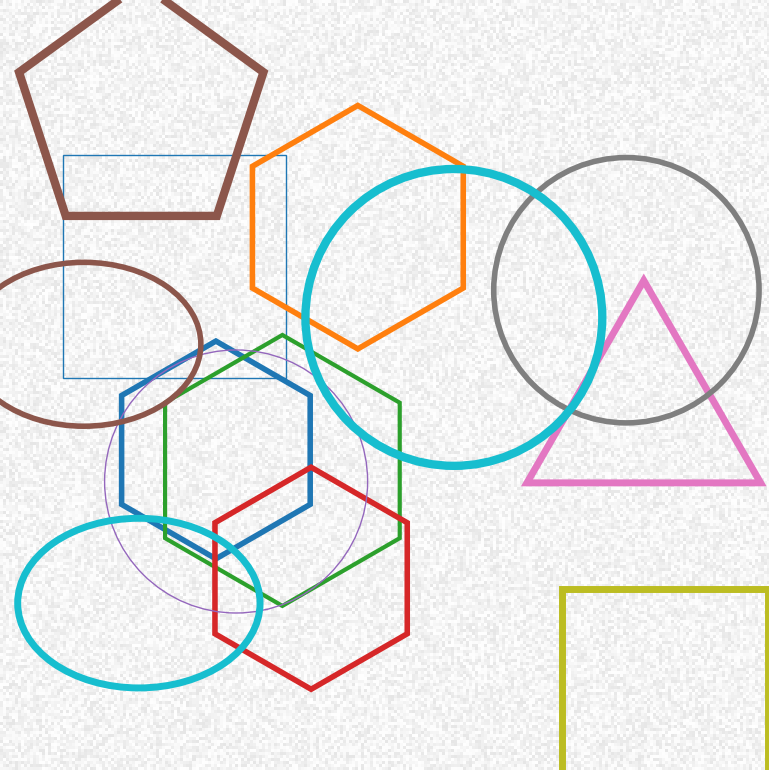[{"shape": "square", "thickness": 0.5, "radius": 0.72, "center": [0.227, 0.653]}, {"shape": "hexagon", "thickness": 2, "radius": 0.71, "center": [0.28, 0.416]}, {"shape": "hexagon", "thickness": 2, "radius": 0.79, "center": [0.465, 0.705]}, {"shape": "hexagon", "thickness": 1.5, "radius": 0.88, "center": [0.367, 0.389]}, {"shape": "hexagon", "thickness": 2, "radius": 0.72, "center": [0.404, 0.249]}, {"shape": "circle", "thickness": 0.5, "radius": 0.85, "center": [0.307, 0.375]}, {"shape": "oval", "thickness": 2, "radius": 0.76, "center": [0.109, 0.553]}, {"shape": "pentagon", "thickness": 3, "radius": 0.83, "center": [0.183, 0.855]}, {"shape": "triangle", "thickness": 2.5, "radius": 0.88, "center": [0.836, 0.461]}, {"shape": "circle", "thickness": 2, "radius": 0.86, "center": [0.813, 0.623]}, {"shape": "square", "thickness": 2.5, "radius": 0.67, "center": [0.864, 0.101]}, {"shape": "circle", "thickness": 3, "radius": 0.96, "center": [0.589, 0.588]}, {"shape": "oval", "thickness": 2.5, "radius": 0.79, "center": [0.18, 0.217]}]